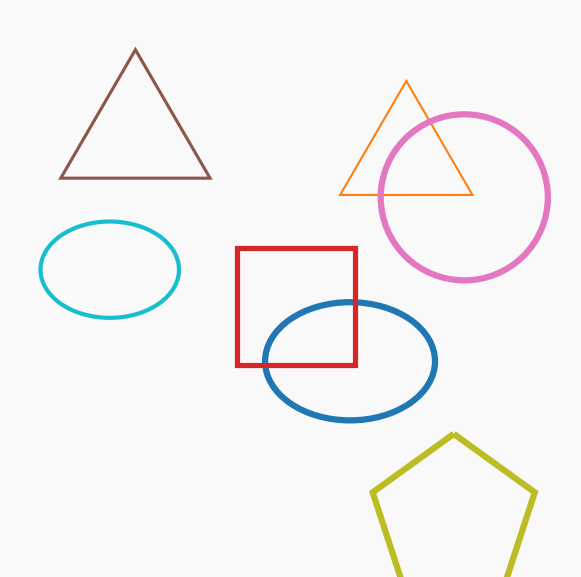[{"shape": "oval", "thickness": 3, "radius": 0.73, "center": [0.602, 0.374]}, {"shape": "triangle", "thickness": 1, "radius": 0.66, "center": [0.699, 0.727]}, {"shape": "square", "thickness": 2.5, "radius": 0.51, "center": [0.51, 0.468]}, {"shape": "triangle", "thickness": 1.5, "radius": 0.74, "center": [0.233, 0.765]}, {"shape": "circle", "thickness": 3, "radius": 0.72, "center": [0.799, 0.657]}, {"shape": "pentagon", "thickness": 3, "radius": 0.73, "center": [0.781, 0.101]}, {"shape": "oval", "thickness": 2, "radius": 0.6, "center": [0.189, 0.532]}]